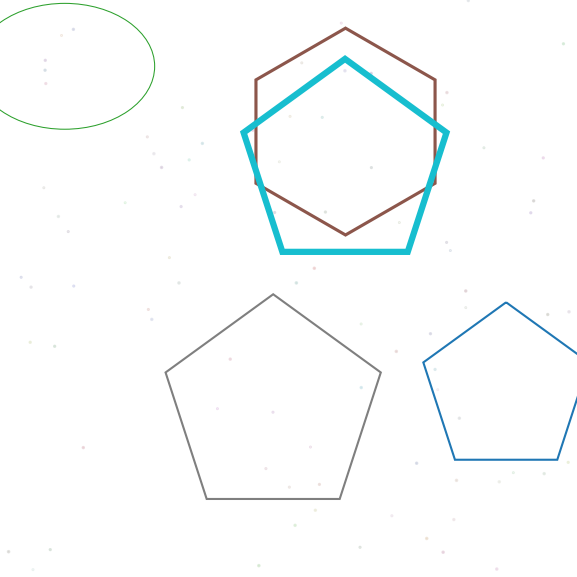[{"shape": "pentagon", "thickness": 1, "radius": 0.75, "center": [0.876, 0.325]}, {"shape": "oval", "thickness": 0.5, "radius": 0.78, "center": [0.112, 0.884]}, {"shape": "hexagon", "thickness": 1.5, "radius": 0.9, "center": [0.598, 0.771]}, {"shape": "pentagon", "thickness": 1, "radius": 0.98, "center": [0.473, 0.294]}, {"shape": "pentagon", "thickness": 3, "radius": 0.92, "center": [0.597, 0.712]}]